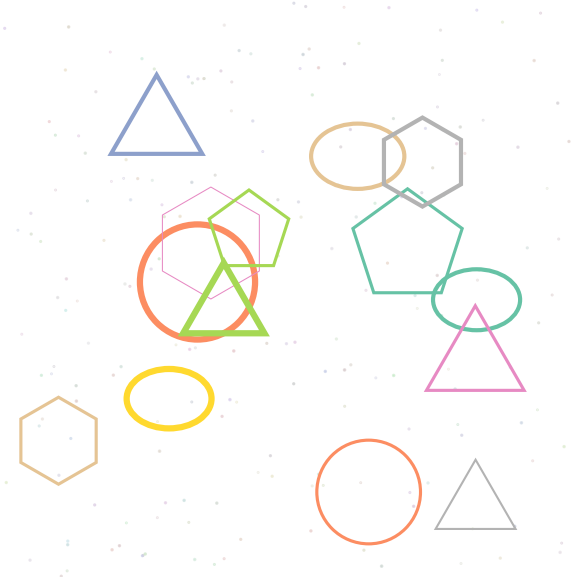[{"shape": "pentagon", "thickness": 1.5, "radius": 0.5, "center": [0.706, 0.573]}, {"shape": "oval", "thickness": 2, "radius": 0.38, "center": [0.825, 0.48]}, {"shape": "circle", "thickness": 3, "radius": 0.5, "center": [0.342, 0.511]}, {"shape": "circle", "thickness": 1.5, "radius": 0.45, "center": [0.638, 0.147]}, {"shape": "triangle", "thickness": 2, "radius": 0.46, "center": [0.271, 0.778]}, {"shape": "hexagon", "thickness": 0.5, "radius": 0.48, "center": [0.365, 0.578]}, {"shape": "triangle", "thickness": 1.5, "radius": 0.49, "center": [0.823, 0.372]}, {"shape": "pentagon", "thickness": 1.5, "radius": 0.36, "center": [0.431, 0.598]}, {"shape": "triangle", "thickness": 3, "radius": 0.41, "center": [0.387, 0.463]}, {"shape": "oval", "thickness": 3, "radius": 0.37, "center": [0.293, 0.309]}, {"shape": "hexagon", "thickness": 1.5, "radius": 0.38, "center": [0.101, 0.236]}, {"shape": "oval", "thickness": 2, "radius": 0.4, "center": [0.619, 0.729]}, {"shape": "hexagon", "thickness": 2, "radius": 0.39, "center": [0.732, 0.718]}, {"shape": "triangle", "thickness": 1, "radius": 0.4, "center": [0.824, 0.123]}]